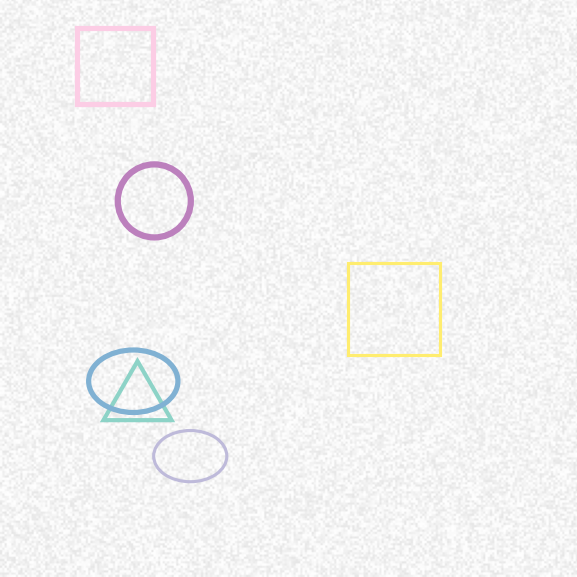[{"shape": "triangle", "thickness": 2, "radius": 0.34, "center": [0.238, 0.306]}, {"shape": "oval", "thickness": 1.5, "radius": 0.32, "center": [0.329, 0.209]}, {"shape": "oval", "thickness": 2.5, "radius": 0.39, "center": [0.231, 0.339]}, {"shape": "square", "thickness": 2.5, "radius": 0.33, "center": [0.199, 0.885]}, {"shape": "circle", "thickness": 3, "radius": 0.32, "center": [0.267, 0.651]}, {"shape": "square", "thickness": 1.5, "radius": 0.4, "center": [0.682, 0.464]}]